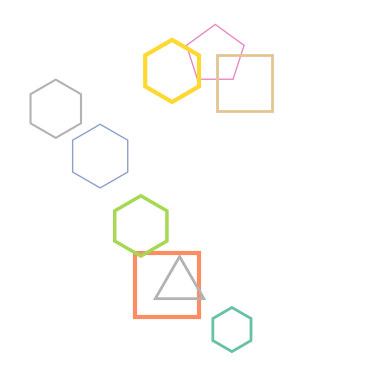[{"shape": "hexagon", "thickness": 2, "radius": 0.29, "center": [0.602, 0.144]}, {"shape": "square", "thickness": 3, "radius": 0.42, "center": [0.433, 0.26]}, {"shape": "hexagon", "thickness": 1, "radius": 0.41, "center": [0.26, 0.595]}, {"shape": "pentagon", "thickness": 1, "radius": 0.39, "center": [0.559, 0.858]}, {"shape": "hexagon", "thickness": 2.5, "radius": 0.39, "center": [0.366, 0.413]}, {"shape": "hexagon", "thickness": 3, "radius": 0.4, "center": [0.447, 0.816]}, {"shape": "square", "thickness": 2, "radius": 0.36, "center": [0.634, 0.784]}, {"shape": "triangle", "thickness": 2, "radius": 0.36, "center": [0.467, 0.261]}, {"shape": "hexagon", "thickness": 1.5, "radius": 0.38, "center": [0.145, 0.718]}]